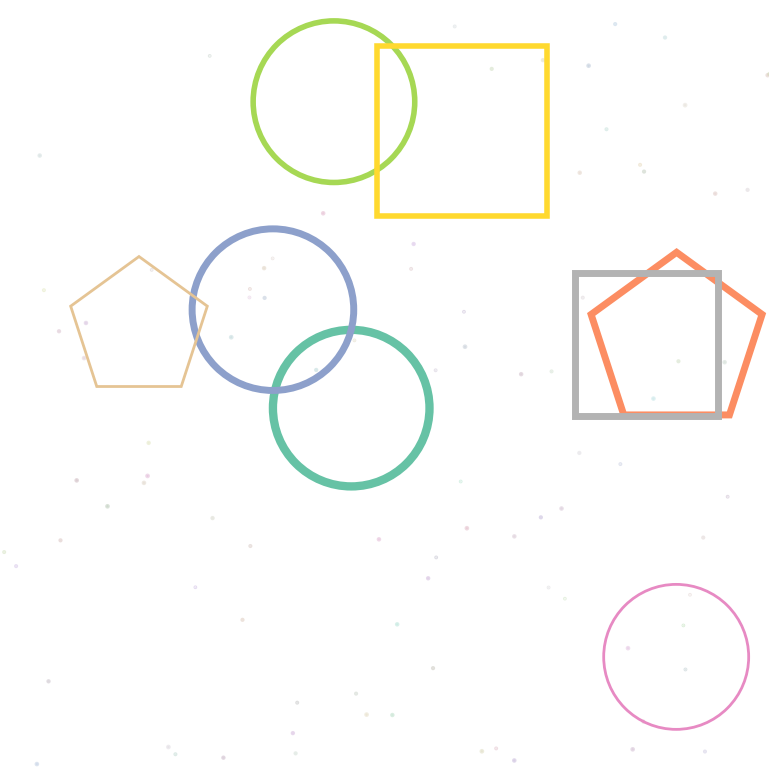[{"shape": "circle", "thickness": 3, "radius": 0.51, "center": [0.456, 0.47]}, {"shape": "pentagon", "thickness": 2.5, "radius": 0.58, "center": [0.879, 0.556]}, {"shape": "circle", "thickness": 2.5, "radius": 0.52, "center": [0.354, 0.598]}, {"shape": "circle", "thickness": 1, "radius": 0.47, "center": [0.878, 0.147]}, {"shape": "circle", "thickness": 2, "radius": 0.52, "center": [0.434, 0.868]}, {"shape": "square", "thickness": 2, "radius": 0.55, "center": [0.6, 0.83]}, {"shape": "pentagon", "thickness": 1, "radius": 0.47, "center": [0.181, 0.574]}, {"shape": "square", "thickness": 2.5, "radius": 0.46, "center": [0.84, 0.553]}]